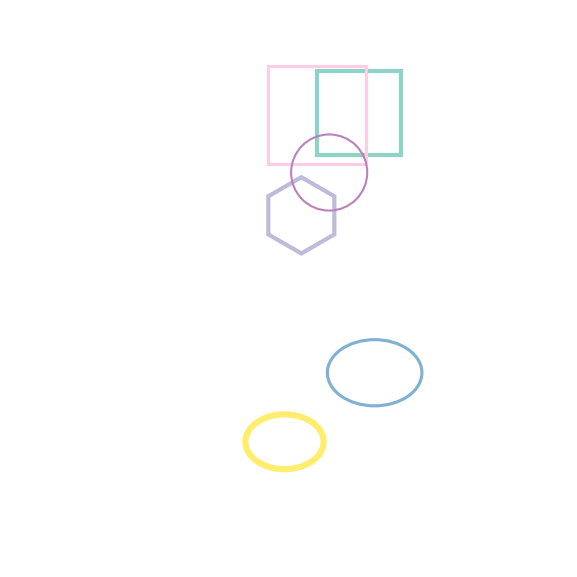[{"shape": "square", "thickness": 2, "radius": 0.36, "center": [0.622, 0.803]}, {"shape": "hexagon", "thickness": 2, "radius": 0.33, "center": [0.522, 0.626]}, {"shape": "oval", "thickness": 1.5, "radius": 0.41, "center": [0.649, 0.354]}, {"shape": "square", "thickness": 1.5, "radius": 0.43, "center": [0.549, 0.8]}, {"shape": "circle", "thickness": 1, "radius": 0.33, "center": [0.57, 0.7]}, {"shape": "oval", "thickness": 3, "radius": 0.34, "center": [0.493, 0.234]}]